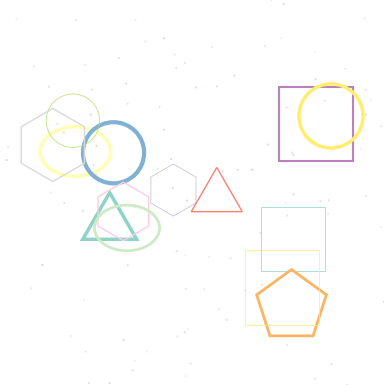[{"shape": "triangle", "thickness": 2.5, "radius": 0.4, "center": [0.285, 0.419]}, {"shape": "square", "thickness": 0.5, "radius": 0.42, "center": [0.761, 0.38]}, {"shape": "oval", "thickness": 2.5, "radius": 0.46, "center": [0.196, 0.606]}, {"shape": "hexagon", "thickness": 0.5, "radius": 0.34, "center": [0.45, 0.506]}, {"shape": "triangle", "thickness": 1, "radius": 0.38, "center": [0.563, 0.489]}, {"shape": "circle", "thickness": 3, "radius": 0.4, "center": [0.295, 0.603]}, {"shape": "pentagon", "thickness": 2, "radius": 0.48, "center": [0.757, 0.205]}, {"shape": "circle", "thickness": 0.5, "radius": 0.35, "center": [0.189, 0.686]}, {"shape": "hexagon", "thickness": 1, "radius": 0.38, "center": [0.32, 0.451]}, {"shape": "hexagon", "thickness": 1, "radius": 0.47, "center": [0.137, 0.623]}, {"shape": "square", "thickness": 1.5, "radius": 0.48, "center": [0.82, 0.678]}, {"shape": "oval", "thickness": 2, "radius": 0.42, "center": [0.33, 0.408]}, {"shape": "square", "thickness": 0.5, "radius": 0.48, "center": [0.732, 0.253]}, {"shape": "circle", "thickness": 2.5, "radius": 0.42, "center": [0.86, 0.699]}]